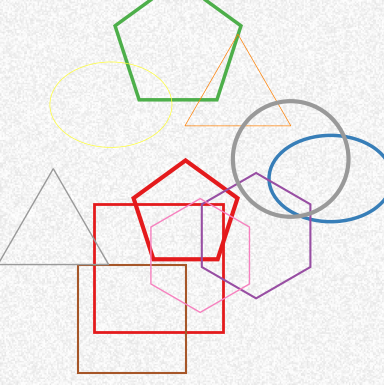[{"shape": "square", "thickness": 2, "radius": 0.83, "center": [0.412, 0.304]}, {"shape": "pentagon", "thickness": 3, "radius": 0.71, "center": [0.482, 0.441]}, {"shape": "oval", "thickness": 2.5, "radius": 0.8, "center": [0.859, 0.536]}, {"shape": "pentagon", "thickness": 2.5, "radius": 0.86, "center": [0.462, 0.88]}, {"shape": "hexagon", "thickness": 1.5, "radius": 0.81, "center": [0.665, 0.388]}, {"shape": "triangle", "thickness": 0.5, "radius": 0.79, "center": [0.618, 0.753]}, {"shape": "oval", "thickness": 0.5, "radius": 0.79, "center": [0.288, 0.728]}, {"shape": "square", "thickness": 1.5, "radius": 0.7, "center": [0.342, 0.171]}, {"shape": "hexagon", "thickness": 1, "radius": 0.74, "center": [0.52, 0.336]}, {"shape": "triangle", "thickness": 1, "radius": 0.83, "center": [0.138, 0.396]}, {"shape": "circle", "thickness": 3, "radius": 0.75, "center": [0.755, 0.587]}]